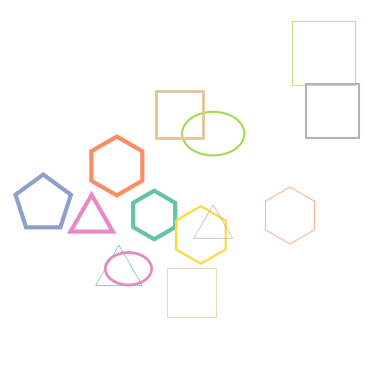[{"shape": "triangle", "thickness": 0.5, "radius": 0.35, "center": [0.309, 0.293]}, {"shape": "hexagon", "thickness": 3, "radius": 0.32, "center": [0.4, 0.442]}, {"shape": "hexagon", "thickness": 3, "radius": 0.38, "center": [0.303, 0.569]}, {"shape": "hexagon", "thickness": 0.5, "radius": 0.37, "center": [0.753, 0.44]}, {"shape": "pentagon", "thickness": 3, "radius": 0.38, "center": [0.112, 0.471]}, {"shape": "triangle", "thickness": 3, "radius": 0.32, "center": [0.238, 0.43]}, {"shape": "oval", "thickness": 2, "radius": 0.3, "center": [0.334, 0.302]}, {"shape": "oval", "thickness": 1.5, "radius": 0.4, "center": [0.554, 0.653]}, {"shape": "square", "thickness": 0.5, "radius": 0.41, "center": [0.841, 0.862]}, {"shape": "hexagon", "thickness": 1.5, "radius": 0.37, "center": [0.522, 0.39]}, {"shape": "square", "thickness": 0.5, "radius": 0.32, "center": [0.498, 0.241]}, {"shape": "square", "thickness": 2, "radius": 0.31, "center": [0.466, 0.703]}, {"shape": "square", "thickness": 1.5, "radius": 0.35, "center": [0.864, 0.712]}, {"shape": "triangle", "thickness": 0.5, "radius": 0.29, "center": [0.554, 0.41]}]